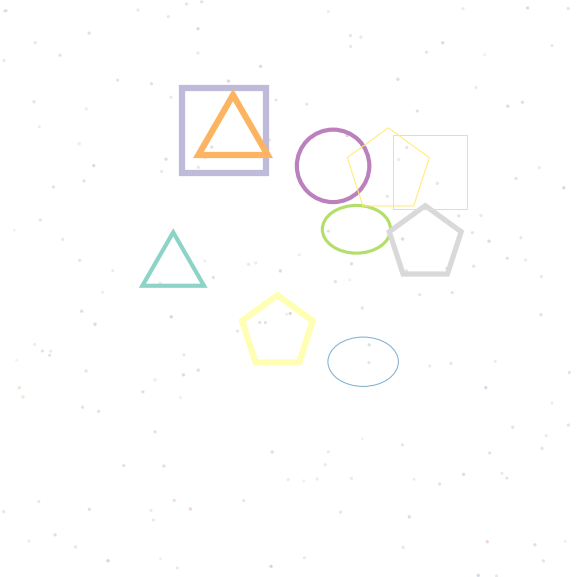[{"shape": "triangle", "thickness": 2, "radius": 0.31, "center": [0.3, 0.535]}, {"shape": "pentagon", "thickness": 3, "radius": 0.32, "center": [0.48, 0.424]}, {"shape": "square", "thickness": 3, "radius": 0.36, "center": [0.387, 0.773]}, {"shape": "oval", "thickness": 0.5, "radius": 0.31, "center": [0.629, 0.373]}, {"shape": "triangle", "thickness": 3, "radius": 0.35, "center": [0.404, 0.765]}, {"shape": "oval", "thickness": 1.5, "radius": 0.3, "center": [0.617, 0.602]}, {"shape": "pentagon", "thickness": 2.5, "radius": 0.33, "center": [0.736, 0.578]}, {"shape": "circle", "thickness": 2, "radius": 0.31, "center": [0.577, 0.712]}, {"shape": "square", "thickness": 0.5, "radius": 0.32, "center": [0.745, 0.701]}, {"shape": "pentagon", "thickness": 0.5, "radius": 0.37, "center": [0.672, 0.703]}]